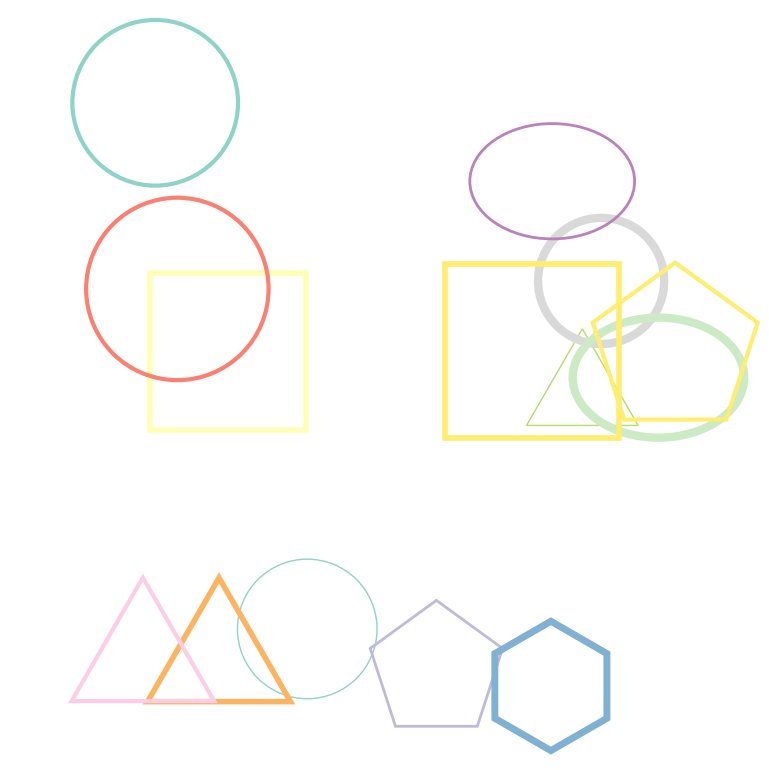[{"shape": "circle", "thickness": 0.5, "radius": 0.45, "center": [0.399, 0.183]}, {"shape": "circle", "thickness": 1.5, "radius": 0.54, "center": [0.202, 0.867]}, {"shape": "square", "thickness": 2, "radius": 0.51, "center": [0.296, 0.544]}, {"shape": "pentagon", "thickness": 1, "radius": 0.45, "center": [0.567, 0.13]}, {"shape": "circle", "thickness": 1.5, "radius": 0.59, "center": [0.23, 0.625]}, {"shape": "hexagon", "thickness": 2.5, "radius": 0.42, "center": [0.715, 0.109]}, {"shape": "triangle", "thickness": 2, "radius": 0.54, "center": [0.284, 0.142]}, {"shape": "triangle", "thickness": 0.5, "radius": 0.42, "center": [0.756, 0.489]}, {"shape": "triangle", "thickness": 1.5, "radius": 0.53, "center": [0.186, 0.143]}, {"shape": "circle", "thickness": 3, "radius": 0.41, "center": [0.781, 0.635]}, {"shape": "oval", "thickness": 1, "radius": 0.53, "center": [0.717, 0.765]}, {"shape": "oval", "thickness": 3, "radius": 0.56, "center": [0.855, 0.51]}, {"shape": "square", "thickness": 2, "radius": 0.57, "center": [0.691, 0.544]}, {"shape": "pentagon", "thickness": 1.5, "radius": 0.56, "center": [0.877, 0.546]}]